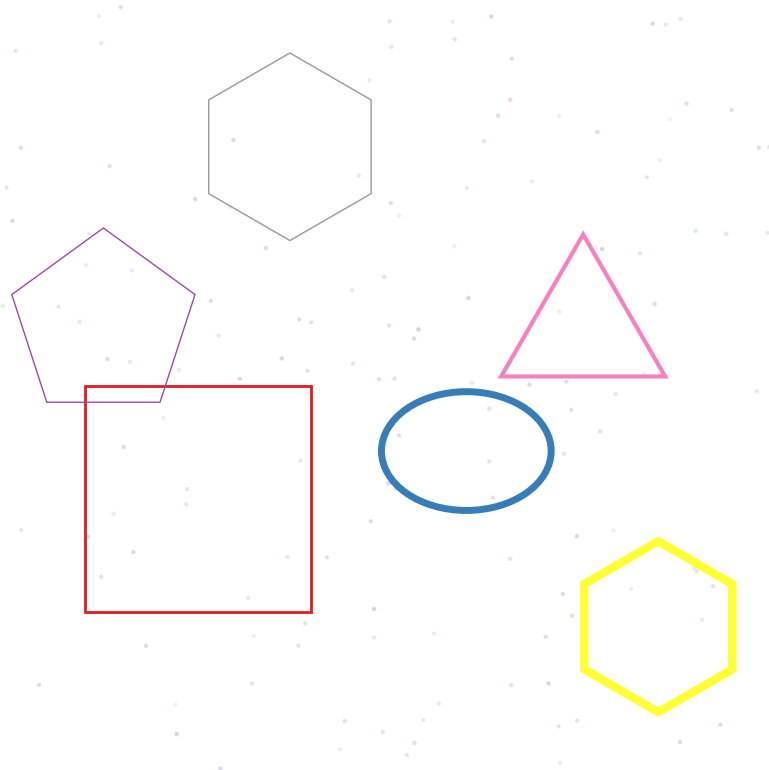[{"shape": "square", "thickness": 1, "radius": 0.73, "center": [0.257, 0.352]}, {"shape": "oval", "thickness": 2.5, "radius": 0.55, "center": [0.606, 0.414]}, {"shape": "pentagon", "thickness": 0.5, "radius": 0.63, "center": [0.134, 0.579]}, {"shape": "hexagon", "thickness": 3, "radius": 0.55, "center": [0.855, 0.186]}, {"shape": "triangle", "thickness": 1.5, "radius": 0.61, "center": [0.757, 0.573]}, {"shape": "hexagon", "thickness": 0.5, "radius": 0.61, "center": [0.377, 0.809]}]